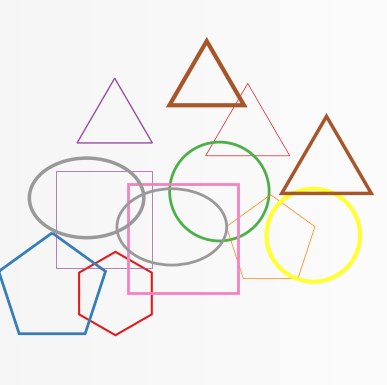[{"shape": "hexagon", "thickness": 1.5, "radius": 0.54, "center": [0.298, 0.238]}, {"shape": "triangle", "thickness": 0.5, "radius": 0.63, "center": [0.639, 0.658]}, {"shape": "pentagon", "thickness": 2, "radius": 0.72, "center": [0.135, 0.25]}, {"shape": "circle", "thickness": 2, "radius": 0.64, "center": [0.566, 0.503]}, {"shape": "triangle", "thickness": 1, "radius": 0.56, "center": [0.296, 0.685]}, {"shape": "square", "thickness": 0.5, "radius": 0.62, "center": [0.268, 0.43]}, {"shape": "pentagon", "thickness": 0.5, "radius": 0.6, "center": [0.698, 0.374]}, {"shape": "circle", "thickness": 3, "radius": 0.6, "center": [0.808, 0.389]}, {"shape": "triangle", "thickness": 2.5, "radius": 0.67, "center": [0.843, 0.564]}, {"shape": "triangle", "thickness": 3, "radius": 0.56, "center": [0.533, 0.782]}, {"shape": "square", "thickness": 2, "radius": 0.71, "center": [0.472, 0.38]}, {"shape": "oval", "thickness": 2.5, "radius": 0.74, "center": [0.223, 0.486]}, {"shape": "oval", "thickness": 2, "radius": 0.71, "center": [0.443, 0.411]}]